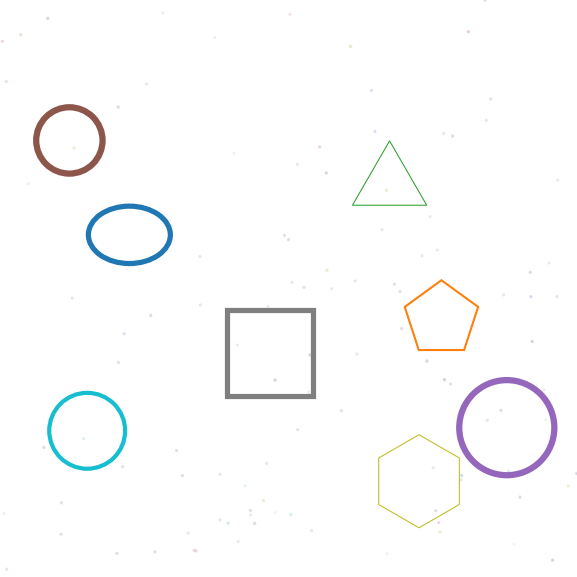[{"shape": "oval", "thickness": 2.5, "radius": 0.35, "center": [0.224, 0.592]}, {"shape": "pentagon", "thickness": 1, "radius": 0.33, "center": [0.764, 0.447]}, {"shape": "triangle", "thickness": 0.5, "radius": 0.37, "center": [0.675, 0.681]}, {"shape": "circle", "thickness": 3, "radius": 0.41, "center": [0.878, 0.259]}, {"shape": "circle", "thickness": 3, "radius": 0.29, "center": [0.12, 0.756]}, {"shape": "square", "thickness": 2.5, "radius": 0.37, "center": [0.468, 0.388]}, {"shape": "hexagon", "thickness": 0.5, "radius": 0.4, "center": [0.726, 0.166]}, {"shape": "circle", "thickness": 2, "radius": 0.33, "center": [0.151, 0.253]}]